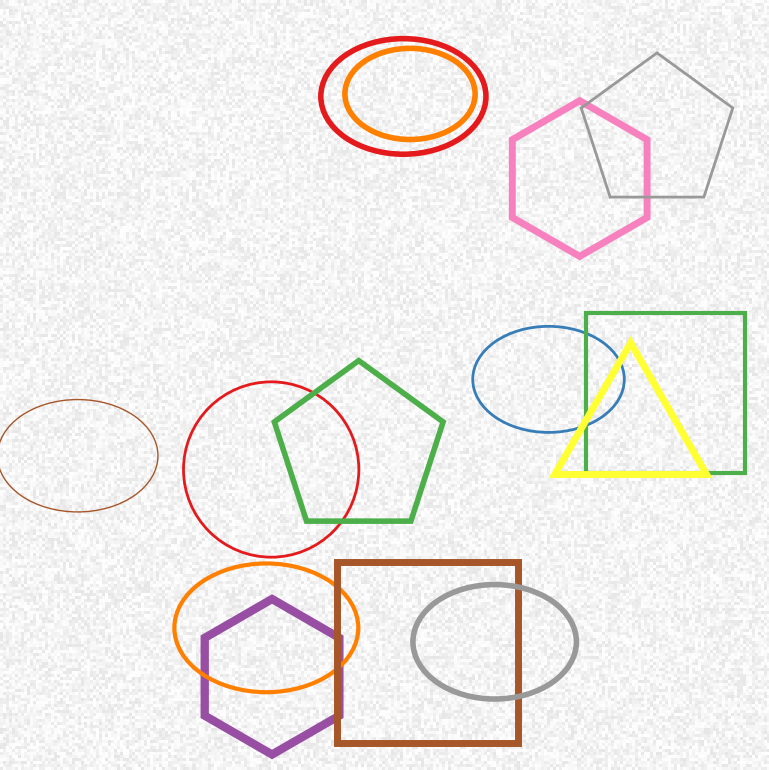[{"shape": "oval", "thickness": 2, "radius": 0.54, "center": [0.524, 0.875]}, {"shape": "circle", "thickness": 1, "radius": 0.57, "center": [0.352, 0.39]}, {"shape": "oval", "thickness": 1, "radius": 0.49, "center": [0.712, 0.507]}, {"shape": "square", "thickness": 1.5, "radius": 0.52, "center": [0.864, 0.489]}, {"shape": "pentagon", "thickness": 2, "radius": 0.58, "center": [0.466, 0.416]}, {"shape": "hexagon", "thickness": 3, "radius": 0.5, "center": [0.353, 0.121]}, {"shape": "oval", "thickness": 2, "radius": 0.42, "center": [0.532, 0.878]}, {"shape": "oval", "thickness": 1.5, "radius": 0.6, "center": [0.346, 0.185]}, {"shape": "triangle", "thickness": 2.5, "radius": 0.57, "center": [0.819, 0.441]}, {"shape": "square", "thickness": 2.5, "radius": 0.59, "center": [0.555, 0.152]}, {"shape": "oval", "thickness": 0.5, "radius": 0.52, "center": [0.101, 0.408]}, {"shape": "hexagon", "thickness": 2.5, "radius": 0.51, "center": [0.753, 0.768]}, {"shape": "oval", "thickness": 2, "radius": 0.53, "center": [0.642, 0.166]}, {"shape": "pentagon", "thickness": 1, "radius": 0.52, "center": [0.853, 0.828]}]